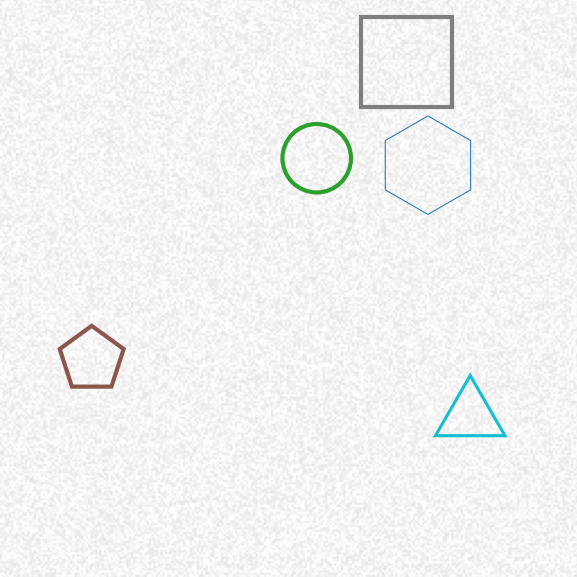[{"shape": "hexagon", "thickness": 0.5, "radius": 0.43, "center": [0.741, 0.713]}, {"shape": "circle", "thickness": 2, "radius": 0.3, "center": [0.548, 0.725]}, {"shape": "pentagon", "thickness": 2, "radius": 0.29, "center": [0.159, 0.377]}, {"shape": "square", "thickness": 2, "radius": 0.39, "center": [0.704, 0.891]}, {"shape": "triangle", "thickness": 1.5, "radius": 0.35, "center": [0.814, 0.279]}]